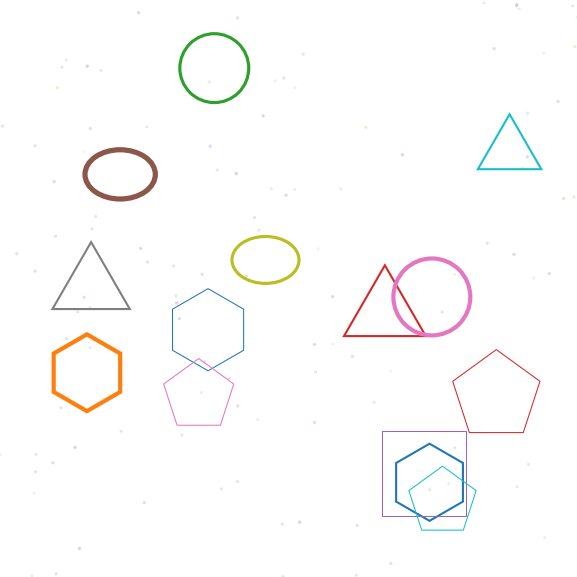[{"shape": "hexagon", "thickness": 1, "radius": 0.33, "center": [0.744, 0.164]}, {"shape": "hexagon", "thickness": 0.5, "radius": 0.36, "center": [0.36, 0.428]}, {"shape": "hexagon", "thickness": 2, "radius": 0.33, "center": [0.151, 0.354]}, {"shape": "circle", "thickness": 1.5, "radius": 0.3, "center": [0.371, 0.881]}, {"shape": "pentagon", "thickness": 0.5, "radius": 0.4, "center": [0.859, 0.314]}, {"shape": "triangle", "thickness": 1, "radius": 0.41, "center": [0.666, 0.458]}, {"shape": "square", "thickness": 0.5, "radius": 0.37, "center": [0.734, 0.179]}, {"shape": "oval", "thickness": 2.5, "radius": 0.3, "center": [0.208, 0.697]}, {"shape": "pentagon", "thickness": 0.5, "radius": 0.32, "center": [0.344, 0.314]}, {"shape": "circle", "thickness": 2, "radius": 0.33, "center": [0.748, 0.485]}, {"shape": "triangle", "thickness": 1, "radius": 0.39, "center": [0.158, 0.503]}, {"shape": "oval", "thickness": 1.5, "radius": 0.29, "center": [0.46, 0.549]}, {"shape": "pentagon", "thickness": 0.5, "radius": 0.31, "center": [0.766, 0.131]}, {"shape": "triangle", "thickness": 1, "radius": 0.32, "center": [0.882, 0.738]}]